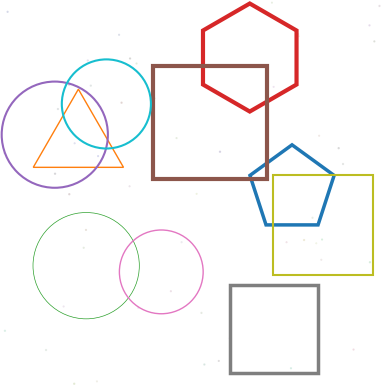[{"shape": "pentagon", "thickness": 2.5, "radius": 0.57, "center": [0.759, 0.509]}, {"shape": "triangle", "thickness": 1, "radius": 0.68, "center": [0.204, 0.633]}, {"shape": "circle", "thickness": 0.5, "radius": 0.69, "center": [0.224, 0.31]}, {"shape": "hexagon", "thickness": 3, "radius": 0.7, "center": [0.649, 0.851]}, {"shape": "circle", "thickness": 1.5, "radius": 0.69, "center": [0.142, 0.65]}, {"shape": "square", "thickness": 3, "radius": 0.74, "center": [0.545, 0.682]}, {"shape": "circle", "thickness": 1, "radius": 0.54, "center": [0.419, 0.294]}, {"shape": "square", "thickness": 2.5, "radius": 0.57, "center": [0.713, 0.145]}, {"shape": "square", "thickness": 1.5, "radius": 0.65, "center": [0.839, 0.415]}, {"shape": "circle", "thickness": 1.5, "radius": 0.58, "center": [0.276, 0.73]}]